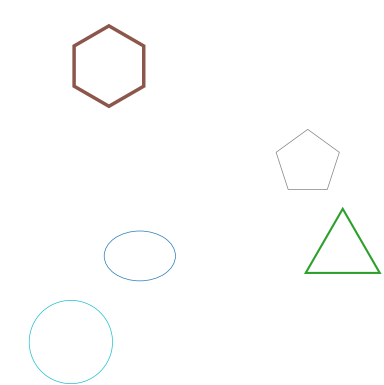[{"shape": "oval", "thickness": 0.5, "radius": 0.46, "center": [0.363, 0.335]}, {"shape": "triangle", "thickness": 1.5, "radius": 0.55, "center": [0.89, 0.347]}, {"shape": "hexagon", "thickness": 2.5, "radius": 0.52, "center": [0.283, 0.828]}, {"shape": "pentagon", "thickness": 0.5, "radius": 0.43, "center": [0.799, 0.578]}, {"shape": "circle", "thickness": 0.5, "radius": 0.54, "center": [0.184, 0.112]}]